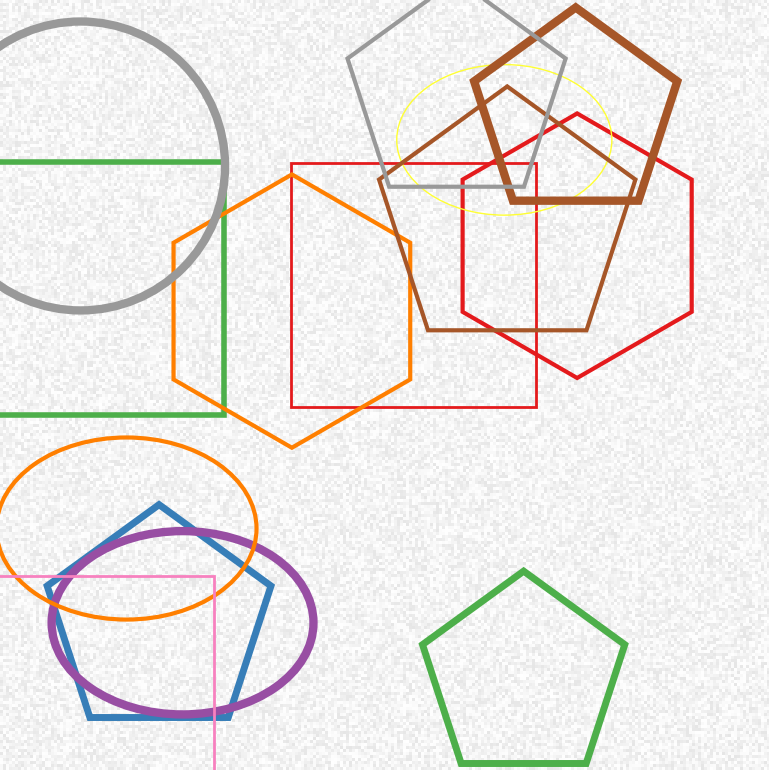[{"shape": "hexagon", "thickness": 1.5, "radius": 0.86, "center": [0.75, 0.681]}, {"shape": "square", "thickness": 1, "radius": 0.79, "center": [0.537, 0.63]}, {"shape": "pentagon", "thickness": 2.5, "radius": 0.76, "center": [0.207, 0.192]}, {"shape": "square", "thickness": 2, "radius": 0.82, "center": [0.127, 0.626]}, {"shape": "pentagon", "thickness": 2.5, "radius": 0.69, "center": [0.68, 0.12]}, {"shape": "oval", "thickness": 3, "radius": 0.85, "center": [0.237, 0.191]}, {"shape": "hexagon", "thickness": 1.5, "radius": 0.89, "center": [0.379, 0.596]}, {"shape": "oval", "thickness": 1.5, "radius": 0.84, "center": [0.164, 0.314]}, {"shape": "oval", "thickness": 0.5, "radius": 0.7, "center": [0.655, 0.818]}, {"shape": "pentagon", "thickness": 3, "radius": 0.69, "center": [0.748, 0.852]}, {"shape": "pentagon", "thickness": 1.5, "radius": 0.88, "center": [0.659, 0.713]}, {"shape": "square", "thickness": 1, "radius": 0.73, "center": [0.131, 0.105]}, {"shape": "circle", "thickness": 3, "radius": 0.94, "center": [0.105, 0.784]}, {"shape": "pentagon", "thickness": 1.5, "radius": 0.74, "center": [0.593, 0.878]}]